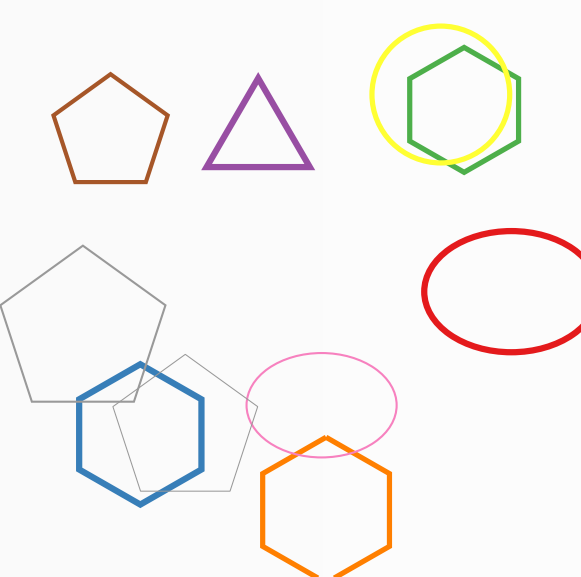[{"shape": "oval", "thickness": 3, "radius": 0.75, "center": [0.88, 0.494]}, {"shape": "hexagon", "thickness": 3, "radius": 0.61, "center": [0.241, 0.247]}, {"shape": "hexagon", "thickness": 2.5, "radius": 0.54, "center": [0.799, 0.809]}, {"shape": "triangle", "thickness": 3, "radius": 0.51, "center": [0.444, 0.761]}, {"shape": "hexagon", "thickness": 2.5, "radius": 0.63, "center": [0.561, 0.116]}, {"shape": "circle", "thickness": 2.5, "radius": 0.59, "center": [0.758, 0.835]}, {"shape": "pentagon", "thickness": 2, "radius": 0.52, "center": [0.19, 0.767]}, {"shape": "oval", "thickness": 1, "radius": 0.65, "center": [0.553, 0.297]}, {"shape": "pentagon", "thickness": 0.5, "radius": 0.65, "center": [0.319, 0.255]}, {"shape": "pentagon", "thickness": 1, "radius": 0.75, "center": [0.143, 0.424]}]